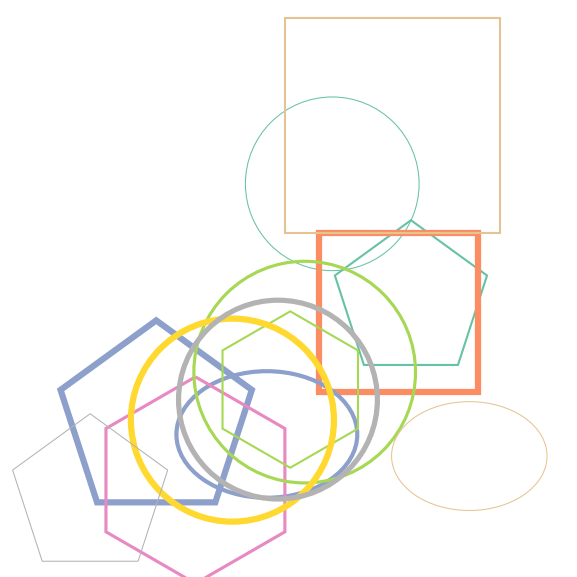[{"shape": "circle", "thickness": 0.5, "radius": 0.75, "center": [0.575, 0.681]}, {"shape": "pentagon", "thickness": 1, "radius": 0.69, "center": [0.712, 0.479]}, {"shape": "square", "thickness": 3, "radius": 0.69, "center": [0.69, 0.459]}, {"shape": "oval", "thickness": 2, "radius": 0.78, "center": [0.462, 0.247]}, {"shape": "pentagon", "thickness": 3, "radius": 0.87, "center": [0.27, 0.27]}, {"shape": "hexagon", "thickness": 1.5, "radius": 0.89, "center": [0.338, 0.168]}, {"shape": "circle", "thickness": 1.5, "radius": 0.96, "center": [0.528, 0.355]}, {"shape": "hexagon", "thickness": 1, "radius": 0.68, "center": [0.503, 0.325]}, {"shape": "circle", "thickness": 3, "radius": 0.88, "center": [0.402, 0.272]}, {"shape": "square", "thickness": 1, "radius": 0.93, "center": [0.679, 0.781]}, {"shape": "oval", "thickness": 0.5, "radius": 0.67, "center": [0.813, 0.209]}, {"shape": "pentagon", "thickness": 0.5, "radius": 0.71, "center": [0.156, 0.142]}, {"shape": "circle", "thickness": 2.5, "radius": 0.86, "center": [0.481, 0.307]}]